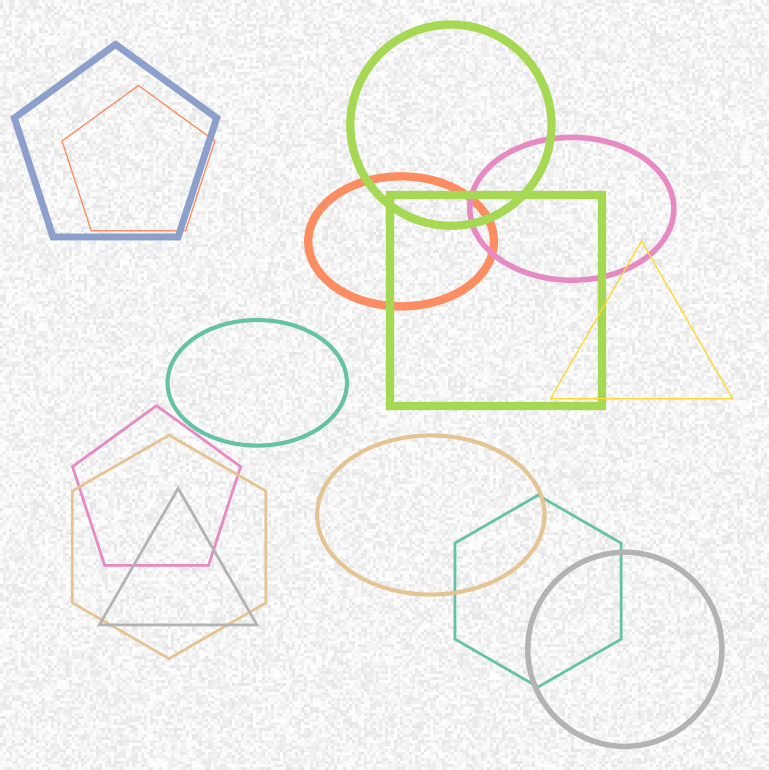[{"shape": "oval", "thickness": 1.5, "radius": 0.58, "center": [0.334, 0.503]}, {"shape": "hexagon", "thickness": 1, "radius": 0.62, "center": [0.699, 0.232]}, {"shape": "oval", "thickness": 3, "radius": 0.6, "center": [0.521, 0.687]}, {"shape": "pentagon", "thickness": 0.5, "radius": 0.52, "center": [0.18, 0.785]}, {"shape": "pentagon", "thickness": 2.5, "radius": 0.69, "center": [0.15, 0.804]}, {"shape": "pentagon", "thickness": 1, "radius": 0.57, "center": [0.203, 0.359]}, {"shape": "oval", "thickness": 2, "radius": 0.66, "center": [0.743, 0.729]}, {"shape": "circle", "thickness": 3, "radius": 0.65, "center": [0.586, 0.837]}, {"shape": "square", "thickness": 3, "radius": 0.69, "center": [0.644, 0.609]}, {"shape": "triangle", "thickness": 0.5, "radius": 0.68, "center": [0.833, 0.551]}, {"shape": "oval", "thickness": 1.5, "radius": 0.74, "center": [0.56, 0.331]}, {"shape": "hexagon", "thickness": 1, "radius": 0.73, "center": [0.22, 0.29]}, {"shape": "triangle", "thickness": 1, "radius": 0.59, "center": [0.231, 0.248]}, {"shape": "circle", "thickness": 2, "radius": 0.63, "center": [0.811, 0.157]}]